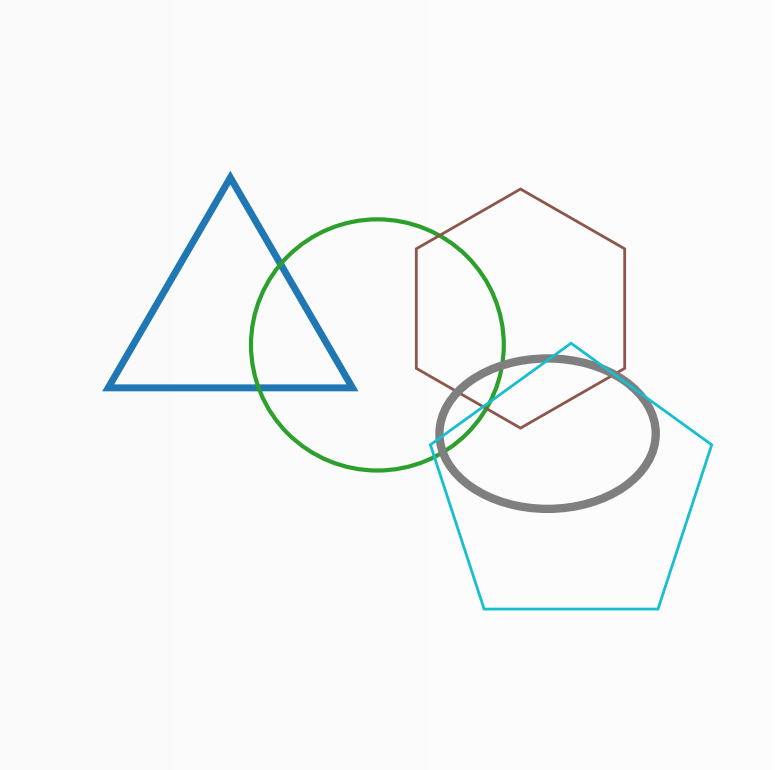[{"shape": "triangle", "thickness": 2.5, "radius": 0.91, "center": [0.297, 0.587]}, {"shape": "circle", "thickness": 1.5, "radius": 0.82, "center": [0.487, 0.552]}, {"shape": "hexagon", "thickness": 1, "radius": 0.78, "center": [0.672, 0.599]}, {"shape": "oval", "thickness": 3, "radius": 0.7, "center": [0.707, 0.437]}, {"shape": "pentagon", "thickness": 1, "radius": 0.95, "center": [0.737, 0.363]}]